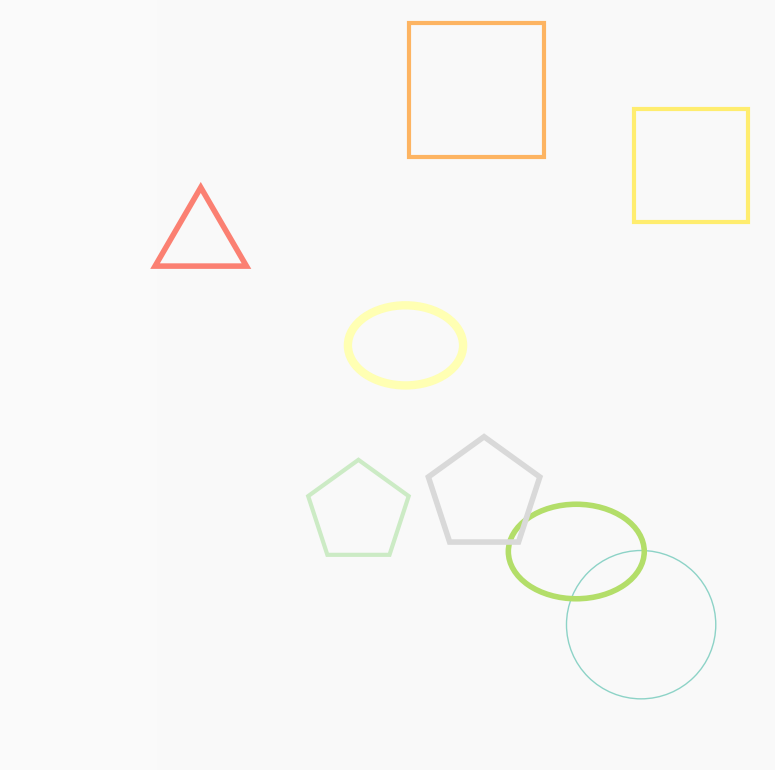[{"shape": "circle", "thickness": 0.5, "radius": 0.48, "center": [0.827, 0.189]}, {"shape": "oval", "thickness": 3, "radius": 0.37, "center": [0.523, 0.551]}, {"shape": "triangle", "thickness": 2, "radius": 0.34, "center": [0.259, 0.688]}, {"shape": "square", "thickness": 1.5, "radius": 0.44, "center": [0.615, 0.883]}, {"shape": "oval", "thickness": 2, "radius": 0.44, "center": [0.744, 0.284]}, {"shape": "pentagon", "thickness": 2, "radius": 0.38, "center": [0.625, 0.357]}, {"shape": "pentagon", "thickness": 1.5, "radius": 0.34, "center": [0.462, 0.335]}, {"shape": "square", "thickness": 1.5, "radius": 0.37, "center": [0.892, 0.785]}]